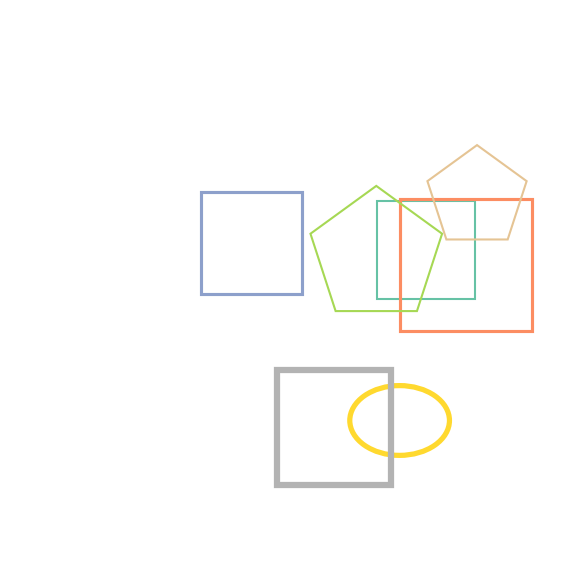[{"shape": "square", "thickness": 1, "radius": 0.42, "center": [0.738, 0.566]}, {"shape": "square", "thickness": 1.5, "radius": 0.57, "center": [0.807, 0.54]}, {"shape": "square", "thickness": 1.5, "radius": 0.44, "center": [0.436, 0.579]}, {"shape": "pentagon", "thickness": 1, "radius": 0.6, "center": [0.652, 0.557]}, {"shape": "oval", "thickness": 2.5, "radius": 0.43, "center": [0.692, 0.271]}, {"shape": "pentagon", "thickness": 1, "radius": 0.45, "center": [0.826, 0.658]}, {"shape": "square", "thickness": 3, "radius": 0.5, "center": [0.578, 0.258]}]